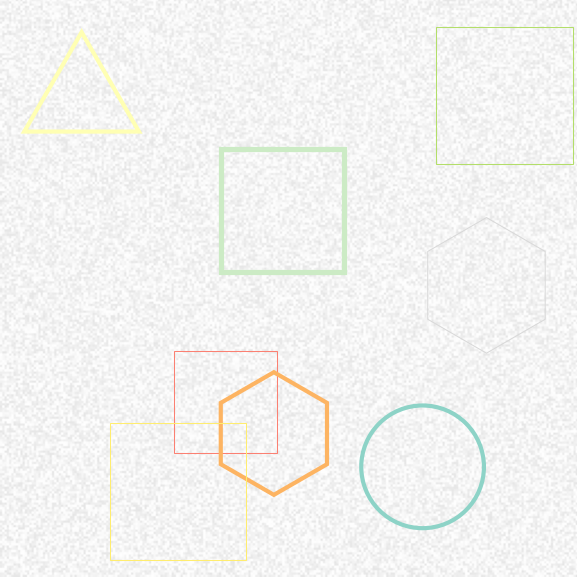[{"shape": "circle", "thickness": 2, "radius": 0.53, "center": [0.732, 0.191]}, {"shape": "triangle", "thickness": 2, "radius": 0.57, "center": [0.141, 0.829]}, {"shape": "square", "thickness": 0.5, "radius": 0.44, "center": [0.39, 0.303]}, {"shape": "hexagon", "thickness": 2, "radius": 0.53, "center": [0.474, 0.248]}, {"shape": "square", "thickness": 0.5, "radius": 0.59, "center": [0.874, 0.834]}, {"shape": "hexagon", "thickness": 0.5, "radius": 0.59, "center": [0.842, 0.505]}, {"shape": "square", "thickness": 2.5, "radius": 0.53, "center": [0.489, 0.635]}, {"shape": "square", "thickness": 0.5, "radius": 0.59, "center": [0.308, 0.148]}]